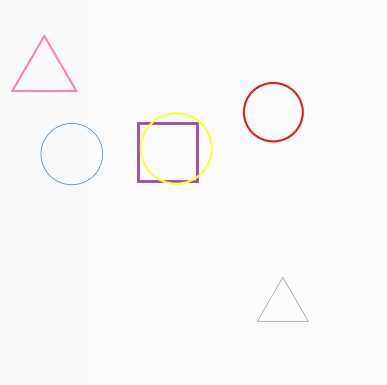[{"shape": "circle", "thickness": 1.5, "radius": 0.38, "center": [0.705, 0.709]}, {"shape": "circle", "thickness": 0.5, "radius": 0.4, "center": [0.185, 0.6]}, {"shape": "square", "thickness": 2, "radius": 0.38, "center": [0.432, 0.604]}, {"shape": "circle", "thickness": 1.5, "radius": 0.46, "center": [0.455, 0.614]}, {"shape": "triangle", "thickness": 1.5, "radius": 0.48, "center": [0.114, 0.811]}, {"shape": "triangle", "thickness": 0.5, "radius": 0.38, "center": [0.73, 0.203]}]